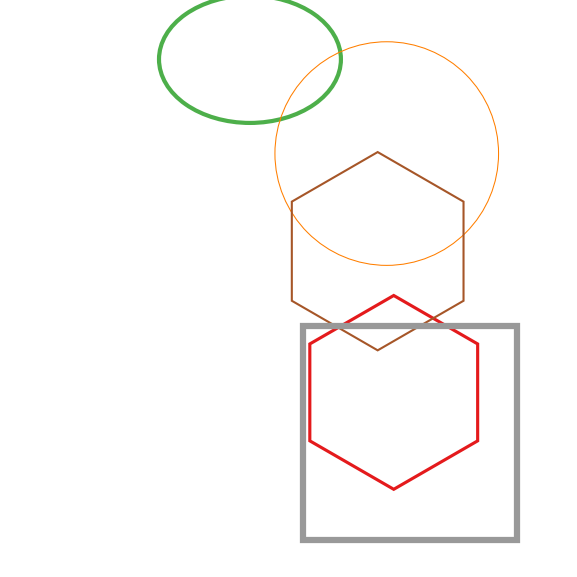[{"shape": "hexagon", "thickness": 1.5, "radius": 0.84, "center": [0.682, 0.32]}, {"shape": "oval", "thickness": 2, "radius": 0.79, "center": [0.433, 0.897]}, {"shape": "circle", "thickness": 0.5, "radius": 0.97, "center": [0.67, 0.733]}, {"shape": "hexagon", "thickness": 1, "radius": 0.86, "center": [0.654, 0.564]}, {"shape": "square", "thickness": 3, "radius": 0.93, "center": [0.71, 0.249]}]